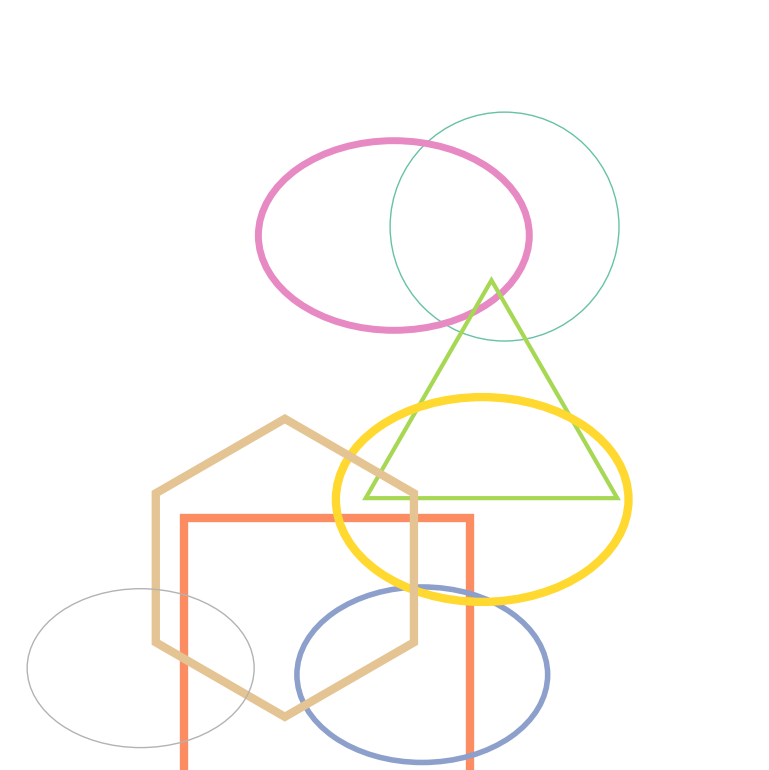[{"shape": "circle", "thickness": 0.5, "radius": 0.74, "center": [0.655, 0.706]}, {"shape": "square", "thickness": 3, "radius": 0.93, "center": [0.425, 0.141]}, {"shape": "oval", "thickness": 2, "radius": 0.81, "center": [0.548, 0.124]}, {"shape": "oval", "thickness": 2.5, "radius": 0.88, "center": [0.511, 0.694]}, {"shape": "triangle", "thickness": 1.5, "radius": 0.94, "center": [0.638, 0.447]}, {"shape": "oval", "thickness": 3, "radius": 0.95, "center": [0.626, 0.351]}, {"shape": "hexagon", "thickness": 3, "radius": 0.97, "center": [0.37, 0.263]}, {"shape": "oval", "thickness": 0.5, "radius": 0.74, "center": [0.183, 0.132]}]